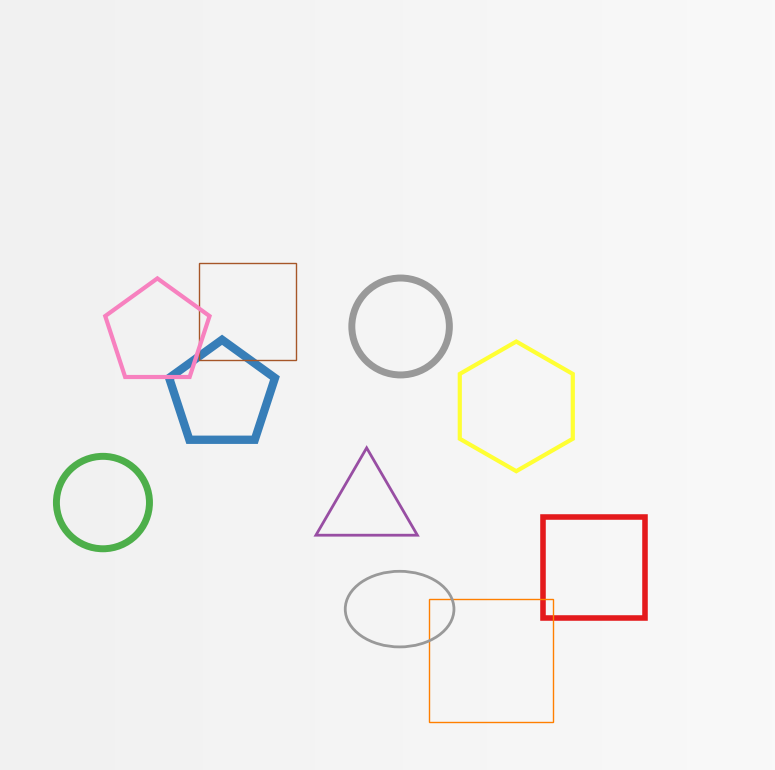[{"shape": "square", "thickness": 2, "radius": 0.33, "center": [0.766, 0.263]}, {"shape": "pentagon", "thickness": 3, "radius": 0.36, "center": [0.287, 0.487]}, {"shape": "circle", "thickness": 2.5, "radius": 0.3, "center": [0.133, 0.347]}, {"shape": "triangle", "thickness": 1, "radius": 0.38, "center": [0.473, 0.343]}, {"shape": "square", "thickness": 0.5, "radius": 0.4, "center": [0.634, 0.143]}, {"shape": "hexagon", "thickness": 1.5, "radius": 0.42, "center": [0.666, 0.472]}, {"shape": "square", "thickness": 0.5, "radius": 0.31, "center": [0.319, 0.595]}, {"shape": "pentagon", "thickness": 1.5, "radius": 0.35, "center": [0.203, 0.568]}, {"shape": "circle", "thickness": 2.5, "radius": 0.31, "center": [0.517, 0.576]}, {"shape": "oval", "thickness": 1, "radius": 0.35, "center": [0.516, 0.209]}]